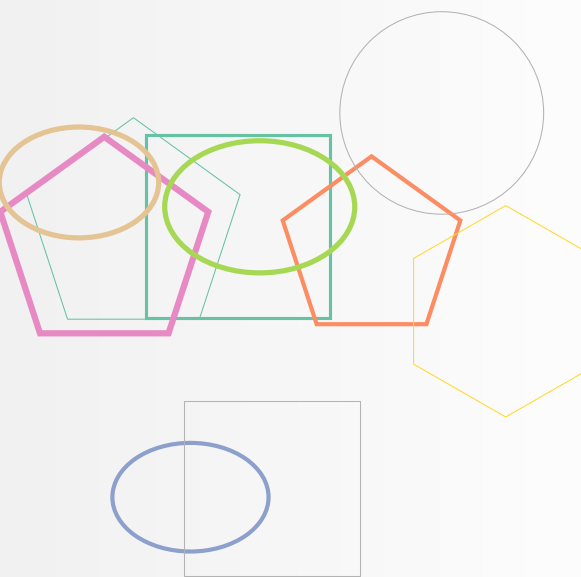[{"shape": "square", "thickness": 1.5, "radius": 0.79, "center": [0.409, 0.607]}, {"shape": "pentagon", "thickness": 0.5, "radius": 0.96, "center": [0.23, 0.602]}, {"shape": "pentagon", "thickness": 2, "radius": 0.8, "center": [0.639, 0.568]}, {"shape": "oval", "thickness": 2, "radius": 0.67, "center": [0.328, 0.138]}, {"shape": "pentagon", "thickness": 3, "radius": 0.94, "center": [0.179, 0.574]}, {"shape": "oval", "thickness": 2.5, "radius": 0.82, "center": [0.447, 0.641]}, {"shape": "hexagon", "thickness": 0.5, "radius": 0.92, "center": [0.87, 0.46]}, {"shape": "oval", "thickness": 2.5, "radius": 0.69, "center": [0.136, 0.683]}, {"shape": "circle", "thickness": 0.5, "radius": 0.88, "center": [0.76, 0.804]}, {"shape": "square", "thickness": 0.5, "radius": 0.76, "center": [0.468, 0.153]}]